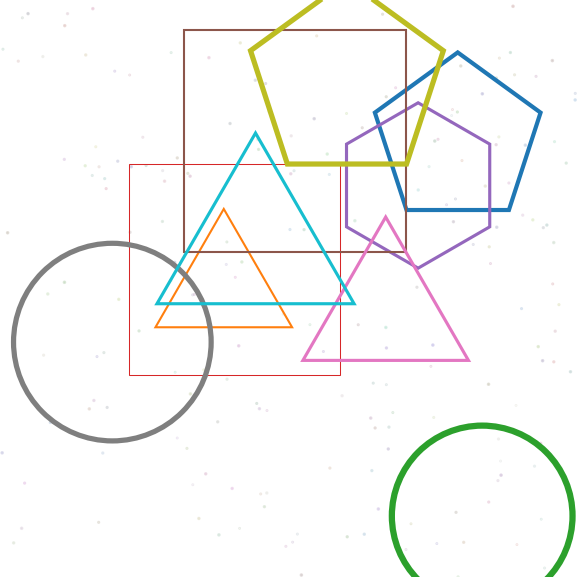[{"shape": "pentagon", "thickness": 2, "radius": 0.75, "center": [0.793, 0.758]}, {"shape": "triangle", "thickness": 1, "radius": 0.68, "center": [0.387, 0.501]}, {"shape": "circle", "thickness": 3, "radius": 0.78, "center": [0.835, 0.106]}, {"shape": "square", "thickness": 0.5, "radius": 0.91, "center": [0.406, 0.532]}, {"shape": "hexagon", "thickness": 1.5, "radius": 0.72, "center": [0.724, 0.678]}, {"shape": "square", "thickness": 1, "radius": 0.96, "center": [0.511, 0.754]}, {"shape": "triangle", "thickness": 1.5, "radius": 0.83, "center": [0.668, 0.458]}, {"shape": "circle", "thickness": 2.5, "radius": 0.86, "center": [0.195, 0.407]}, {"shape": "pentagon", "thickness": 2.5, "radius": 0.88, "center": [0.601, 0.857]}, {"shape": "triangle", "thickness": 1.5, "radius": 0.99, "center": [0.442, 0.572]}]